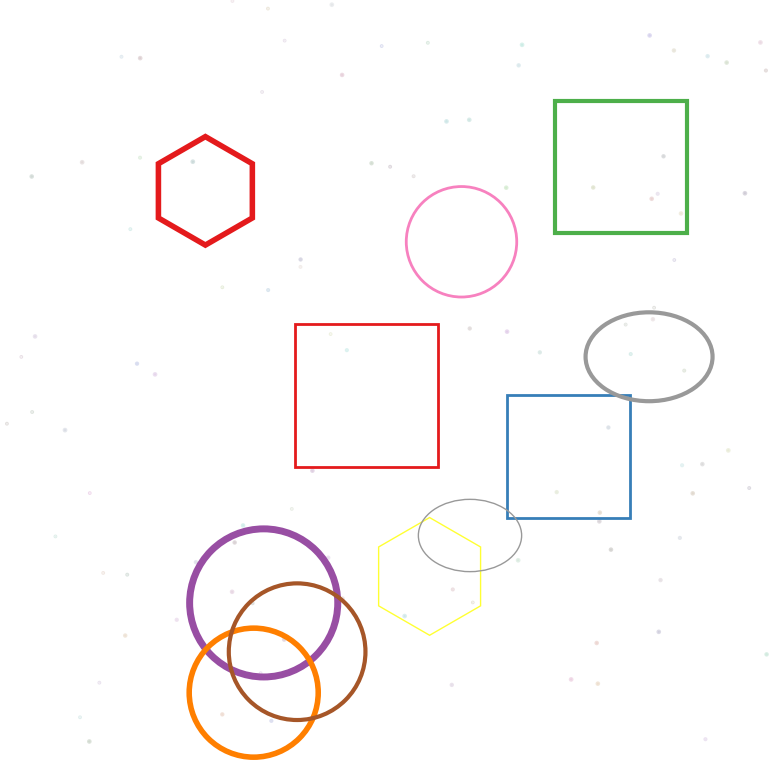[{"shape": "hexagon", "thickness": 2, "radius": 0.35, "center": [0.267, 0.752]}, {"shape": "square", "thickness": 1, "radius": 0.47, "center": [0.476, 0.486]}, {"shape": "square", "thickness": 1, "radius": 0.4, "center": [0.738, 0.407]}, {"shape": "square", "thickness": 1.5, "radius": 0.43, "center": [0.806, 0.783]}, {"shape": "circle", "thickness": 2.5, "radius": 0.48, "center": [0.342, 0.217]}, {"shape": "circle", "thickness": 2, "radius": 0.42, "center": [0.329, 0.1]}, {"shape": "hexagon", "thickness": 0.5, "radius": 0.38, "center": [0.558, 0.251]}, {"shape": "circle", "thickness": 1.5, "radius": 0.44, "center": [0.386, 0.154]}, {"shape": "circle", "thickness": 1, "radius": 0.36, "center": [0.599, 0.686]}, {"shape": "oval", "thickness": 0.5, "radius": 0.34, "center": [0.61, 0.305]}, {"shape": "oval", "thickness": 1.5, "radius": 0.41, "center": [0.843, 0.537]}]